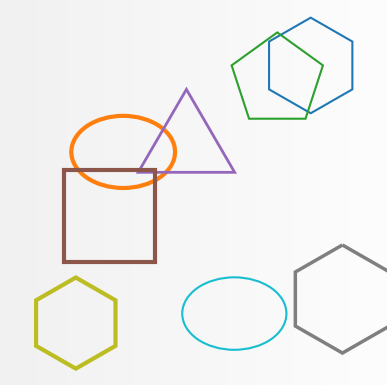[{"shape": "hexagon", "thickness": 1.5, "radius": 0.62, "center": [0.802, 0.83]}, {"shape": "oval", "thickness": 3, "radius": 0.67, "center": [0.318, 0.605]}, {"shape": "pentagon", "thickness": 1.5, "radius": 0.62, "center": [0.716, 0.792]}, {"shape": "triangle", "thickness": 2, "radius": 0.72, "center": [0.481, 0.624]}, {"shape": "square", "thickness": 3, "radius": 0.59, "center": [0.283, 0.439]}, {"shape": "hexagon", "thickness": 2.5, "radius": 0.7, "center": [0.884, 0.223]}, {"shape": "hexagon", "thickness": 3, "radius": 0.59, "center": [0.196, 0.161]}, {"shape": "oval", "thickness": 1.5, "radius": 0.67, "center": [0.605, 0.186]}]